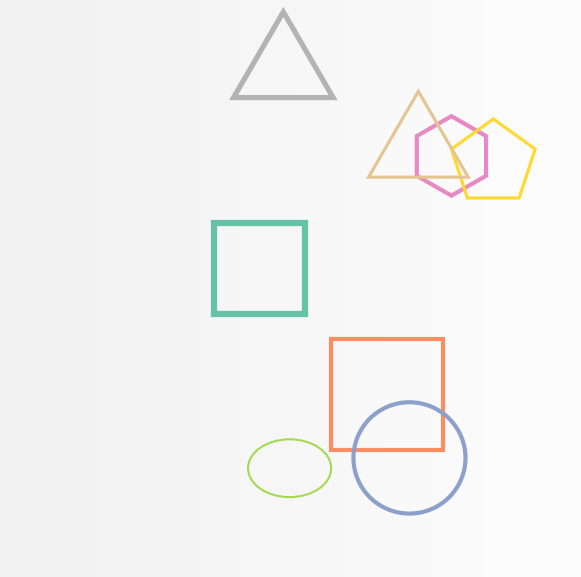[{"shape": "square", "thickness": 3, "radius": 0.39, "center": [0.446, 0.534]}, {"shape": "square", "thickness": 2, "radius": 0.48, "center": [0.665, 0.316]}, {"shape": "circle", "thickness": 2, "radius": 0.48, "center": [0.704, 0.206]}, {"shape": "hexagon", "thickness": 2, "radius": 0.34, "center": [0.777, 0.729]}, {"shape": "oval", "thickness": 1, "radius": 0.36, "center": [0.498, 0.188]}, {"shape": "pentagon", "thickness": 1.5, "radius": 0.38, "center": [0.849, 0.718]}, {"shape": "triangle", "thickness": 1.5, "radius": 0.5, "center": [0.72, 0.742]}, {"shape": "triangle", "thickness": 2.5, "radius": 0.49, "center": [0.487, 0.88]}]